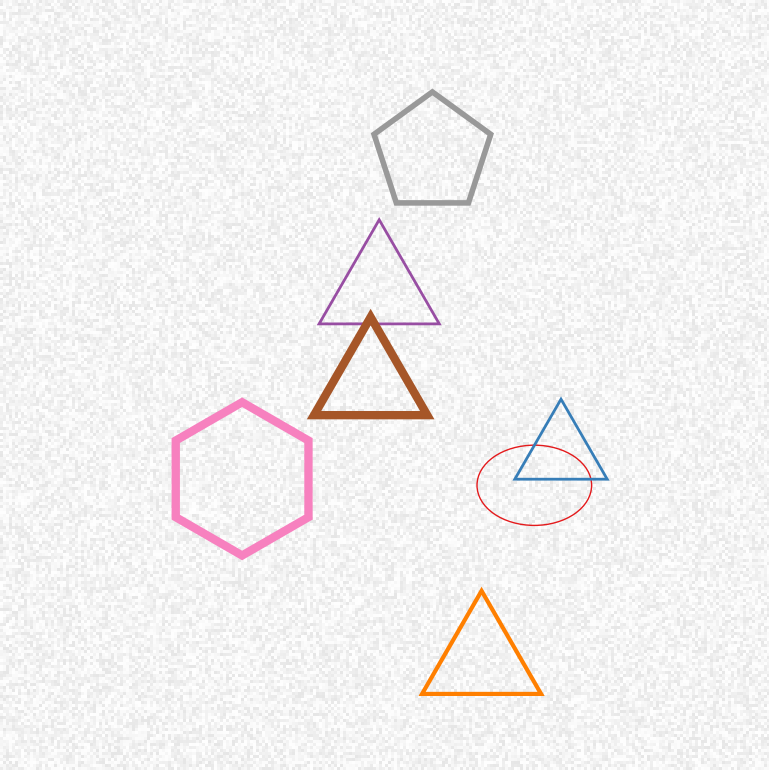[{"shape": "oval", "thickness": 0.5, "radius": 0.37, "center": [0.694, 0.37]}, {"shape": "triangle", "thickness": 1, "radius": 0.35, "center": [0.729, 0.412]}, {"shape": "triangle", "thickness": 1, "radius": 0.45, "center": [0.492, 0.624]}, {"shape": "triangle", "thickness": 1.5, "radius": 0.45, "center": [0.625, 0.143]}, {"shape": "triangle", "thickness": 3, "radius": 0.42, "center": [0.481, 0.503]}, {"shape": "hexagon", "thickness": 3, "radius": 0.5, "center": [0.314, 0.378]}, {"shape": "pentagon", "thickness": 2, "radius": 0.4, "center": [0.562, 0.801]}]